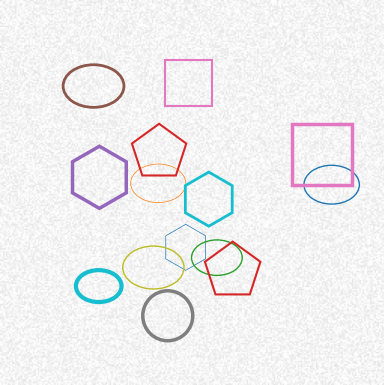[{"shape": "oval", "thickness": 1, "radius": 0.36, "center": [0.861, 0.52]}, {"shape": "hexagon", "thickness": 0.5, "radius": 0.3, "center": [0.482, 0.358]}, {"shape": "oval", "thickness": 0.5, "radius": 0.36, "center": [0.411, 0.524]}, {"shape": "oval", "thickness": 1, "radius": 0.33, "center": [0.563, 0.331]}, {"shape": "pentagon", "thickness": 1.5, "radius": 0.38, "center": [0.604, 0.297]}, {"shape": "pentagon", "thickness": 1.5, "radius": 0.37, "center": [0.413, 0.604]}, {"shape": "hexagon", "thickness": 2.5, "radius": 0.4, "center": [0.258, 0.539]}, {"shape": "oval", "thickness": 2, "radius": 0.4, "center": [0.243, 0.776]}, {"shape": "square", "thickness": 2.5, "radius": 0.39, "center": [0.836, 0.599]}, {"shape": "square", "thickness": 1.5, "radius": 0.3, "center": [0.489, 0.784]}, {"shape": "circle", "thickness": 2.5, "radius": 0.32, "center": [0.436, 0.18]}, {"shape": "oval", "thickness": 1, "radius": 0.4, "center": [0.398, 0.305]}, {"shape": "oval", "thickness": 3, "radius": 0.3, "center": [0.256, 0.257]}, {"shape": "hexagon", "thickness": 2, "radius": 0.35, "center": [0.542, 0.483]}]